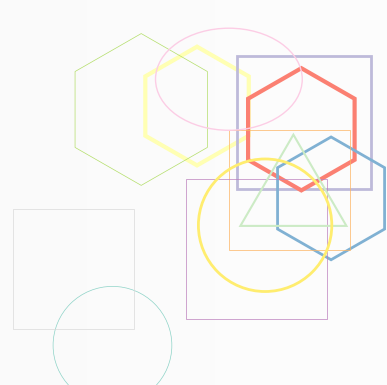[{"shape": "circle", "thickness": 0.5, "radius": 0.77, "center": [0.29, 0.103]}, {"shape": "hexagon", "thickness": 3, "radius": 0.77, "center": [0.508, 0.725]}, {"shape": "square", "thickness": 2, "radius": 0.87, "center": [0.784, 0.681]}, {"shape": "hexagon", "thickness": 3, "radius": 0.79, "center": [0.778, 0.664]}, {"shape": "hexagon", "thickness": 2, "radius": 0.8, "center": [0.854, 0.485]}, {"shape": "square", "thickness": 0.5, "radius": 0.78, "center": [0.747, 0.506]}, {"shape": "hexagon", "thickness": 0.5, "radius": 0.99, "center": [0.364, 0.716]}, {"shape": "oval", "thickness": 1, "radius": 0.95, "center": [0.591, 0.794]}, {"shape": "square", "thickness": 0.5, "radius": 0.78, "center": [0.19, 0.301]}, {"shape": "square", "thickness": 0.5, "radius": 0.91, "center": [0.662, 0.353]}, {"shape": "triangle", "thickness": 1.5, "radius": 0.79, "center": [0.757, 0.492]}, {"shape": "circle", "thickness": 2, "radius": 0.86, "center": [0.684, 0.415]}]